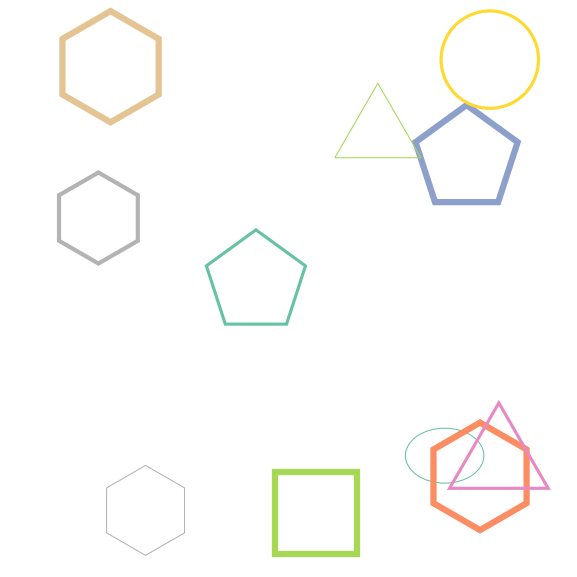[{"shape": "oval", "thickness": 0.5, "radius": 0.34, "center": [0.77, 0.21]}, {"shape": "pentagon", "thickness": 1.5, "radius": 0.45, "center": [0.443, 0.511]}, {"shape": "hexagon", "thickness": 3, "radius": 0.47, "center": [0.831, 0.174]}, {"shape": "pentagon", "thickness": 3, "radius": 0.46, "center": [0.808, 0.724]}, {"shape": "triangle", "thickness": 1.5, "radius": 0.49, "center": [0.864, 0.203]}, {"shape": "triangle", "thickness": 0.5, "radius": 0.43, "center": [0.654, 0.769]}, {"shape": "square", "thickness": 3, "radius": 0.36, "center": [0.547, 0.11]}, {"shape": "circle", "thickness": 1.5, "radius": 0.42, "center": [0.848, 0.896]}, {"shape": "hexagon", "thickness": 3, "radius": 0.48, "center": [0.191, 0.884]}, {"shape": "hexagon", "thickness": 0.5, "radius": 0.39, "center": [0.252, 0.115]}, {"shape": "hexagon", "thickness": 2, "radius": 0.39, "center": [0.17, 0.622]}]